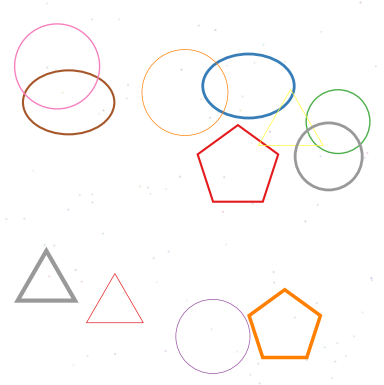[{"shape": "triangle", "thickness": 0.5, "radius": 0.43, "center": [0.298, 0.204]}, {"shape": "pentagon", "thickness": 1.5, "radius": 0.55, "center": [0.618, 0.565]}, {"shape": "oval", "thickness": 2, "radius": 0.59, "center": [0.645, 0.777]}, {"shape": "circle", "thickness": 1, "radius": 0.41, "center": [0.878, 0.684]}, {"shape": "circle", "thickness": 0.5, "radius": 0.48, "center": [0.553, 0.126]}, {"shape": "circle", "thickness": 0.5, "radius": 0.56, "center": [0.48, 0.76]}, {"shape": "pentagon", "thickness": 2.5, "radius": 0.49, "center": [0.74, 0.15]}, {"shape": "triangle", "thickness": 0.5, "radius": 0.49, "center": [0.755, 0.67]}, {"shape": "oval", "thickness": 1.5, "radius": 0.59, "center": [0.178, 0.734]}, {"shape": "circle", "thickness": 1, "radius": 0.55, "center": [0.148, 0.828]}, {"shape": "triangle", "thickness": 3, "radius": 0.43, "center": [0.12, 0.262]}, {"shape": "circle", "thickness": 2, "radius": 0.44, "center": [0.854, 0.594]}]